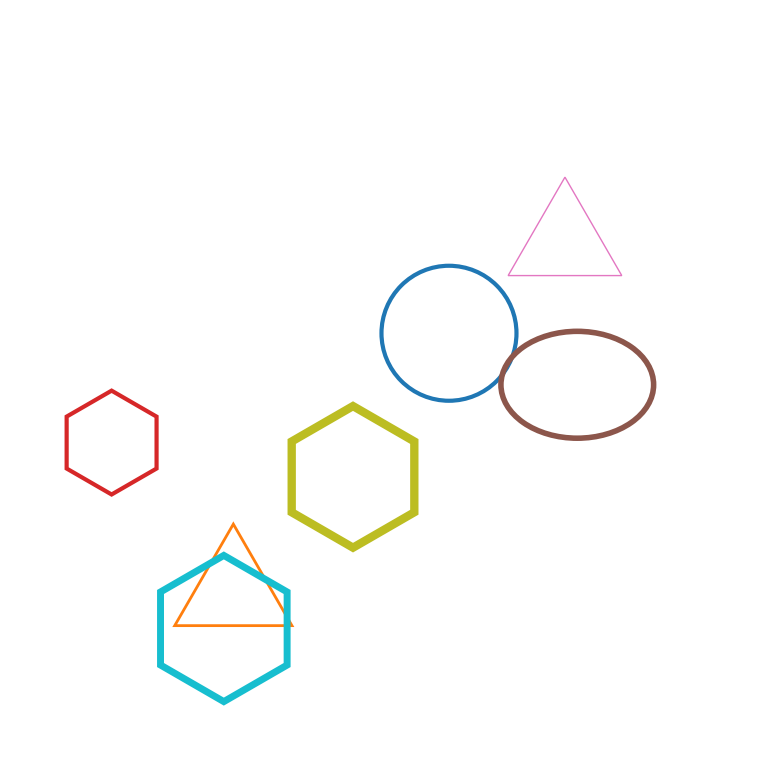[{"shape": "circle", "thickness": 1.5, "radius": 0.44, "center": [0.583, 0.567]}, {"shape": "triangle", "thickness": 1, "radius": 0.44, "center": [0.303, 0.231]}, {"shape": "hexagon", "thickness": 1.5, "radius": 0.34, "center": [0.145, 0.425]}, {"shape": "oval", "thickness": 2, "radius": 0.5, "center": [0.75, 0.5]}, {"shape": "triangle", "thickness": 0.5, "radius": 0.43, "center": [0.734, 0.685]}, {"shape": "hexagon", "thickness": 3, "radius": 0.46, "center": [0.458, 0.381]}, {"shape": "hexagon", "thickness": 2.5, "radius": 0.47, "center": [0.291, 0.184]}]